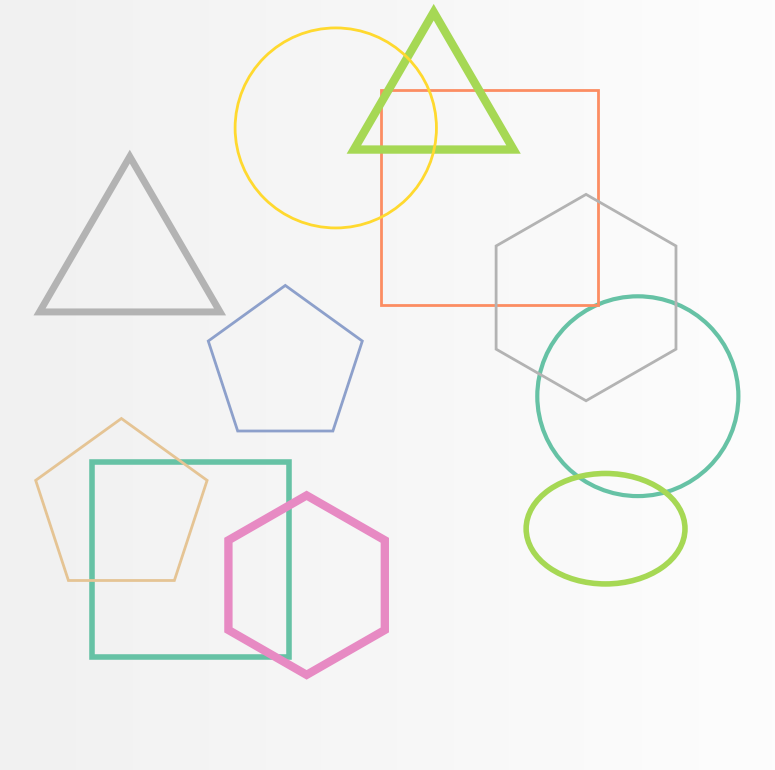[{"shape": "circle", "thickness": 1.5, "radius": 0.65, "center": [0.823, 0.485]}, {"shape": "square", "thickness": 2, "radius": 0.63, "center": [0.246, 0.274]}, {"shape": "square", "thickness": 1, "radius": 0.7, "center": [0.631, 0.743]}, {"shape": "pentagon", "thickness": 1, "radius": 0.52, "center": [0.368, 0.525]}, {"shape": "hexagon", "thickness": 3, "radius": 0.58, "center": [0.396, 0.24]}, {"shape": "triangle", "thickness": 3, "radius": 0.59, "center": [0.56, 0.865]}, {"shape": "oval", "thickness": 2, "radius": 0.51, "center": [0.781, 0.313]}, {"shape": "circle", "thickness": 1, "radius": 0.65, "center": [0.433, 0.834]}, {"shape": "pentagon", "thickness": 1, "radius": 0.58, "center": [0.157, 0.34]}, {"shape": "hexagon", "thickness": 1, "radius": 0.67, "center": [0.756, 0.614]}, {"shape": "triangle", "thickness": 2.5, "radius": 0.67, "center": [0.167, 0.662]}]